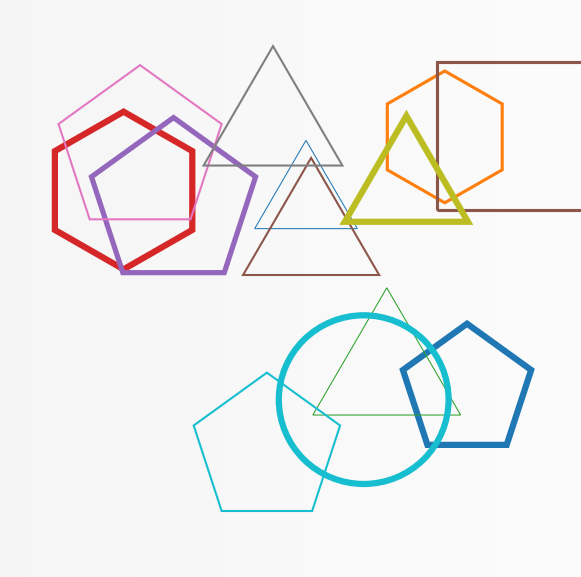[{"shape": "triangle", "thickness": 0.5, "radius": 0.51, "center": [0.526, 0.654]}, {"shape": "pentagon", "thickness": 3, "radius": 0.58, "center": [0.804, 0.323]}, {"shape": "hexagon", "thickness": 1.5, "radius": 0.57, "center": [0.765, 0.762]}, {"shape": "triangle", "thickness": 0.5, "radius": 0.73, "center": [0.665, 0.354]}, {"shape": "hexagon", "thickness": 3, "radius": 0.68, "center": [0.213, 0.669]}, {"shape": "pentagon", "thickness": 2.5, "radius": 0.74, "center": [0.299, 0.647]}, {"shape": "square", "thickness": 1.5, "radius": 0.64, "center": [0.88, 0.763]}, {"shape": "triangle", "thickness": 1, "radius": 0.68, "center": [0.535, 0.591]}, {"shape": "pentagon", "thickness": 1, "radius": 0.74, "center": [0.241, 0.739]}, {"shape": "triangle", "thickness": 1, "radius": 0.69, "center": [0.47, 0.781]}, {"shape": "triangle", "thickness": 3, "radius": 0.61, "center": [0.699, 0.676]}, {"shape": "circle", "thickness": 3, "radius": 0.73, "center": [0.626, 0.307]}, {"shape": "pentagon", "thickness": 1, "radius": 0.66, "center": [0.459, 0.221]}]